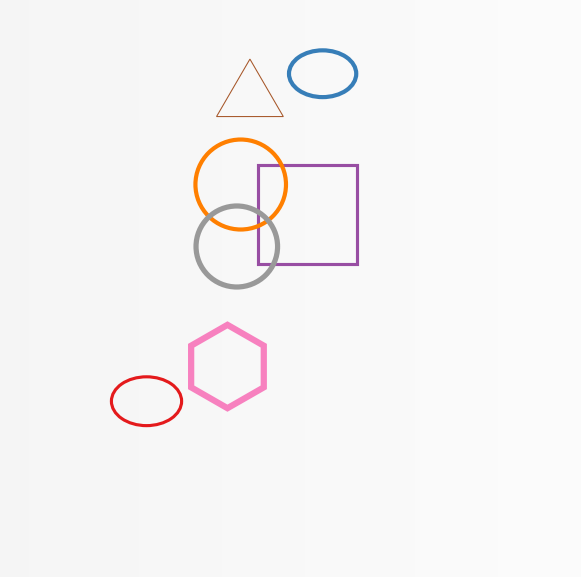[{"shape": "oval", "thickness": 1.5, "radius": 0.3, "center": [0.252, 0.304]}, {"shape": "oval", "thickness": 2, "radius": 0.29, "center": [0.555, 0.871]}, {"shape": "square", "thickness": 1.5, "radius": 0.43, "center": [0.529, 0.628]}, {"shape": "circle", "thickness": 2, "radius": 0.39, "center": [0.414, 0.68]}, {"shape": "triangle", "thickness": 0.5, "radius": 0.33, "center": [0.43, 0.83]}, {"shape": "hexagon", "thickness": 3, "radius": 0.36, "center": [0.391, 0.364]}, {"shape": "circle", "thickness": 2.5, "radius": 0.35, "center": [0.407, 0.572]}]